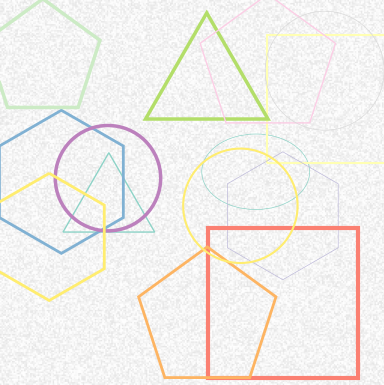[{"shape": "triangle", "thickness": 1, "radius": 0.69, "center": [0.283, 0.466]}, {"shape": "oval", "thickness": 0.5, "radius": 0.7, "center": [0.664, 0.554]}, {"shape": "square", "thickness": 1.5, "radius": 0.83, "center": [0.859, 0.744]}, {"shape": "hexagon", "thickness": 0.5, "radius": 0.83, "center": [0.735, 0.44]}, {"shape": "square", "thickness": 3, "radius": 0.97, "center": [0.735, 0.213]}, {"shape": "hexagon", "thickness": 2, "radius": 0.93, "center": [0.159, 0.528]}, {"shape": "pentagon", "thickness": 2, "radius": 0.94, "center": [0.538, 0.171]}, {"shape": "triangle", "thickness": 2.5, "radius": 0.92, "center": [0.537, 0.783]}, {"shape": "pentagon", "thickness": 1, "radius": 0.92, "center": [0.696, 0.83]}, {"shape": "circle", "thickness": 0.5, "radius": 0.77, "center": [0.843, 0.816]}, {"shape": "circle", "thickness": 2.5, "radius": 0.68, "center": [0.28, 0.537]}, {"shape": "pentagon", "thickness": 2.5, "radius": 0.78, "center": [0.111, 0.847]}, {"shape": "circle", "thickness": 1.5, "radius": 0.74, "center": [0.624, 0.465]}, {"shape": "hexagon", "thickness": 2, "radius": 0.83, "center": [0.128, 0.385]}]